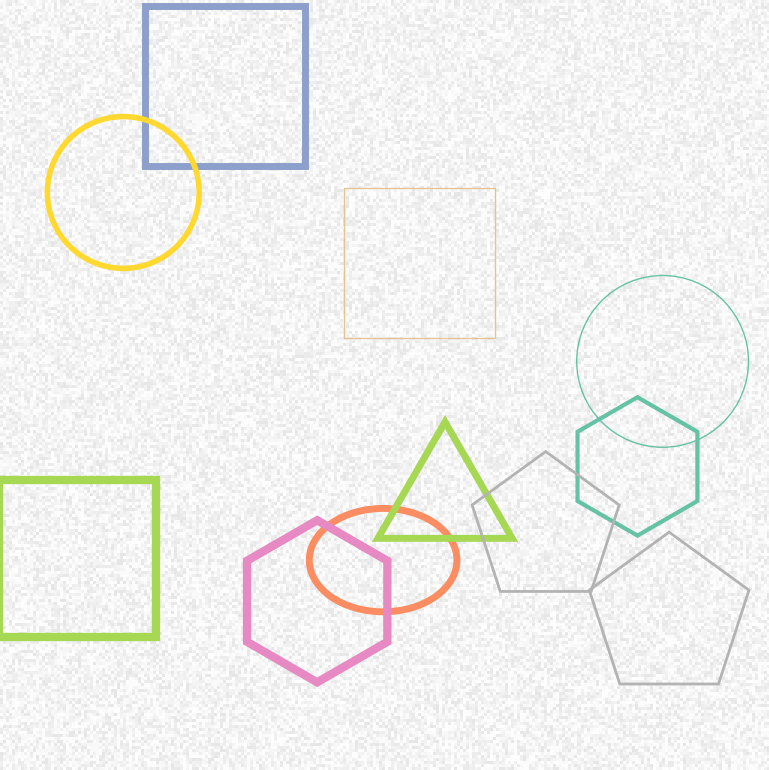[{"shape": "circle", "thickness": 0.5, "radius": 0.56, "center": [0.861, 0.531]}, {"shape": "hexagon", "thickness": 1.5, "radius": 0.45, "center": [0.828, 0.394]}, {"shape": "oval", "thickness": 2.5, "radius": 0.48, "center": [0.498, 0.273]}, {"shape": "square", "thickness": 2.5, "radius": 0.52, "center": [0.293, 0.889]}, {"shape": "hexagon", "thickness": 3, "radius": 0.53, "center": [0.412, 0.219]}, {"shape": "square", "thickness": 3, "radius": 0.51, "center": [0.1, 0.275]}, {"shape": "triangle", "thickness": 2.5, "radius": 0.5, "center": [0.578, 0.351]}, {"shape": "circle", "thickness": 2, "radius": 0.49, "center": [0.16, 0.75]}, {"shape": "square", "thickness": 0.5, "radius": 0.49, "center": [0.545, 0.659]}, {"shape": "pentagon", "thickness": 1, "radius": 0.5, "center": [0.709, 0.313]}, {"shape": "pentagon", "thickness": 1, "radius": 0.55, "center": [0.869, 0.2]}]